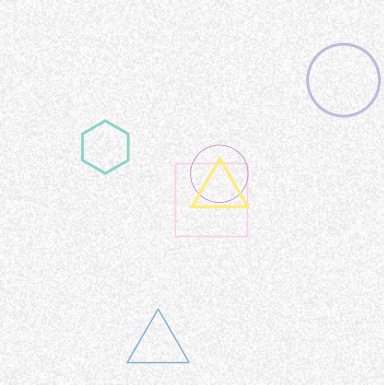[{"shape": "hexagon", "thickness": 2, "radius": 0.34, "center": [0.274, 0.618]}, {"shape": "circle", "thickness": 2, "radius": 0.47, "center": [0.892, 0.792]}, {"shape": "triangle", "thickness": 1, "radius": 0.46, "center": [0.411, 0.105]}, {"shape": "square", "thickness": 1, "radius": 0.47, "center": [0.548, 0.481]}, {"shape": "circle", "thickness": 0.5, "radius": 0.37, "center": [0.57, 0.549]}, {"shape": "triangle", "thickness": 2, "radius": 0.42, "center": [0.571, 0.505]}]